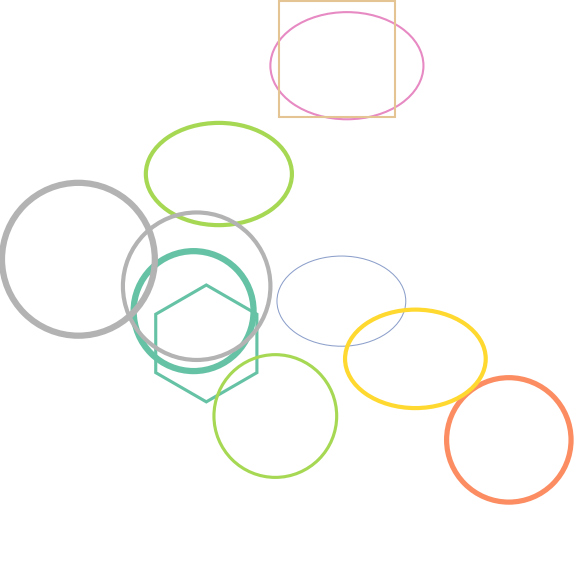[{"shape": "hexagon", "thickness": 1.5, "radius": 0.51, "center": [0.357, 0.404]}, {"shape": "circle", "thickness": 3, "radius": 0.52, "center": [0.335, 0.46]}, {"shape": "circle", "thickness": 2.5, "radius": 0.54, "center": [0.881, 0.237]}, {"shape": "oval", "thickness": 0.5, "radius": 0.56, "center": [0.591, 0.478]}, {"shape": "oval", "thickness": 1, "radius": 0.66, "center": [0.601, 0.885]}, {"shape": "oval", "thickness": 2, "radius": 0.63, "center": [0.379, 0.698]}, {"shape": "circle", "thickness": 1.5, "radius": 0.53, "center": [0.477, 0.279]}, {"shape": "oval", "thickness": 2, "radius": 0.61, "center": [0.719, 0.378]}, {"shape": "square", "thickness": 1, "radius": 0.5, "center": [0.584, 0.897]}, {"shape": "circle", "thickness": 2, "radius": 0.64, "center": [0.341, 0.504]}, {"shape": "circle", "thickness": 3, "radius": 0.66, "center": [0.136, 0.55]}]